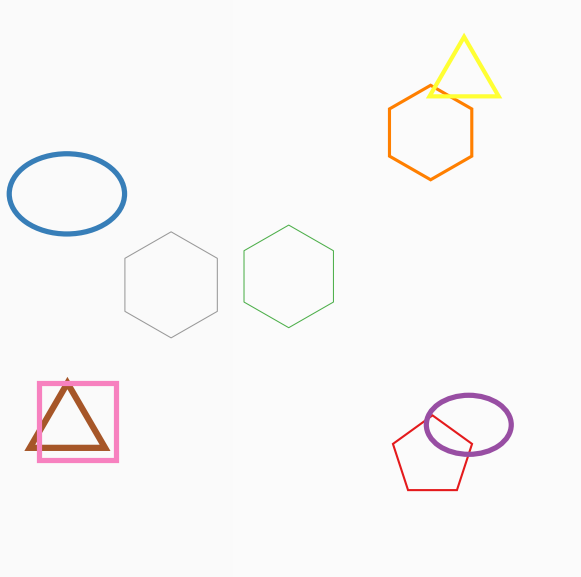[{"shape": "pentagon", "thickness": 1, "radius": 0.36, "center": [0.744, 0.208]}, {"shape": "oval", "thickness": 2.5, "radius": 0.5, "center": [0.115, 0.663]}, {"shape": "hexagon", "thickness": 0.5, "radius": 0.44, "center": [0.497, 0.521]}, {"shape": "oval", "thickness": 2.5, "radius": 0.37, "center": [0.807, 0.264]}, {"shape": "hexagon", "thickness": 1.5, "radius": 0.41, "center": [0.741, 0.77]}, {"shape": "triangle", "thickness": 2, "radius": 0.34, "center": [0.798, 0.867]}, {"shape": "triangle", "thickness": 3, "radius": 0.37, "center": [0.116, 0.261]}, {"shape": "square", "thickness": 2.5, "radius": 0.33, "center": [0.133, 0.27]}, {"shape": "hexagon", "thickness": 0.5, "radius": 0.46, "center": [0.294, 0.506]}]